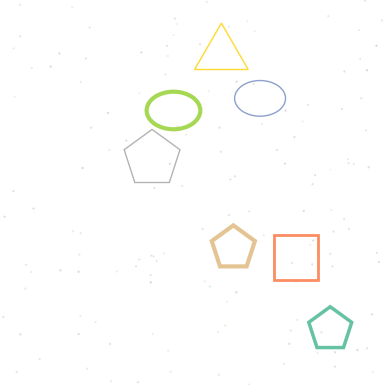[{"shape": "pentagon", "thickness": 2.5, "radius": 0.29, "center": [0.858, 0.145]}, {"shape": "square", "thickness": 2, "radius": 0.29, "center": [0.768, 0.331]}, {"shape": "oval", "thickness": 1, "radius": 0.33, "center": [0.676, 0.745]}, {"shape": "oval", "thickness": 3, "radius": 0.35, "center": [0.451, 0.713]}, {"shape": "triangle", "thickness": 1, "radius": 0.4, "center": [0.575, 0.86]}, {"shape": "pentagon", "thickness": 3, "radius": 0.29, "center": [0.606, 0.356]}, {"shape": "pentagon", "thickness": 1, "radius": 0.38, "center": [0.395, 0.588]}]